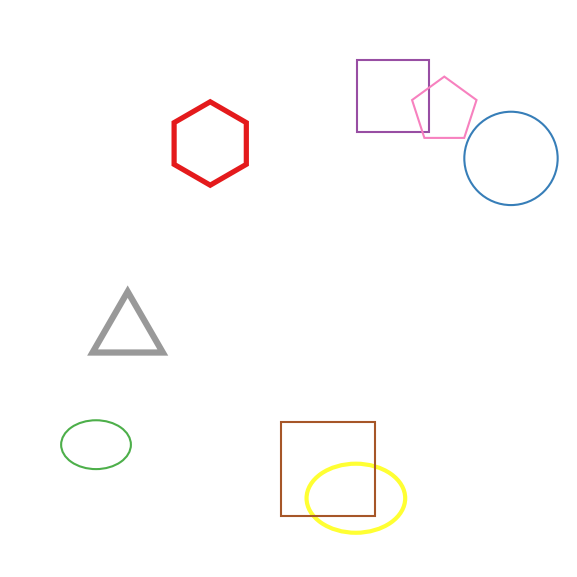[{"shape": "hexagon", "thickness": 2.5, "radius": 0.36, "center": [0.364, 0.751]}, {"shape": "circle", "thickness": 1, "radius": 0.4, "center": [0.885, 0.725]}, {"shape": "oval", "thickness": 1, "radius": 0.3, "center": [0.166, 0.229]}, {"shape": "square", "thickness": 1, "radius": 0.31, "center": [0.68, 0.832]}, {"shape": "oval", "thickness": 2, "radius": 0.43, "center": [0.616, 0.136]}, {"shape": "square", "thickness": 1, "radius": 0.41, "center": [0.568, 0.188]}, {"shape": "pentagon", "thickness": 1, "radius": 0.29, "center": [0.769, 0.808]}, {"shape": "triangle", "thickness": 3, "radius": 0.35, "center": [0.221, 0.424]}]